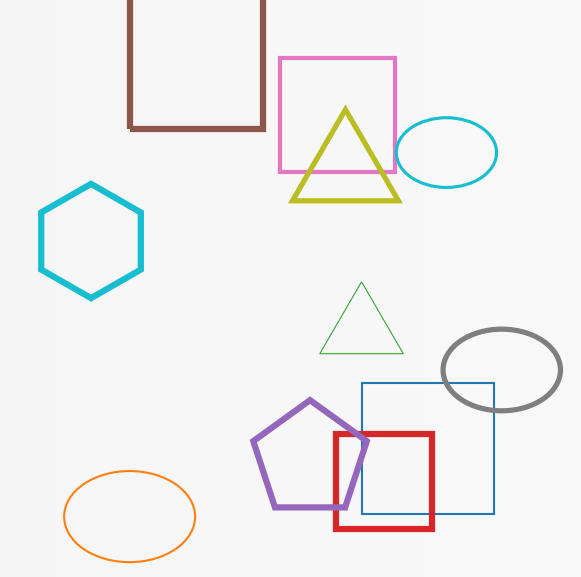[{"shape": "square", "thickness": 1, "radius": 0.57, "center": [0.736, 0.223]}, {"shape": "oval", "thickness": 1, "radius": 0.56, "center": [0.223, 0.105]}, {"shape": "triangle", "thickness": 0.5, "radius": 0.41, "center": [0.622, 0.428]}, {"shape": "square", "thickness": 3, "radius": 0.41, "center": [0.661, 0.165]}, {"shape": "pentagon", "thickness": 3, "radius": 0.51, "center": [0.533, 0.204]}, {"shape": "square", "thickness": 3, "radius": 0.57, "center": [0.338, 0.891]}, {"shape": "square", "thickness": 2, "radius": 0.49, "center": [0.581, 0.799]}, {"shape": "oval", "thickness": 2.5, "radius": 0.5, "center": [0.863, 0.358]}, {"shape": "triangle", "thickness": 2.5, "radius": 0.53, "center": [0.594, 0.704]}, {"shape": "oval", "thickness": 1.5, "radius": 0.43, "center": [0.768, 0.735]}, {"shape": "hexagon", "thickness": 3, "radius": 0.49, "center": [0.157, 0.582]}]